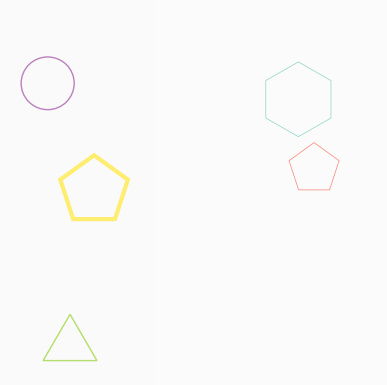[{"shape": "hexagon", "thickness": 0.5, "radius": 0.49, "center": [0.77, 0.742]}, {"shape": "pentagon", "thickness": 0.5, "radius": 0.34, "center": [0.811, 0.562]}, {"shape": "triangle", "thickness": 1, "radius": 0.4, "center": [0.181, 0.103]}, {"shape": "circle", "thickness": 1, "radius": 0.34, "center": [0.123, 0.784]}, {"shape": "pentagon", "thickness": 3, "radius": 0.46, "center": [0.243, 0.505]}]